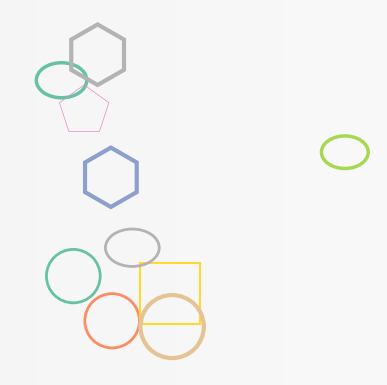[{"shape": "oval", "thickness": 2.5, "radius": 0.33, "center": [0.159, 0.792]}, {"shape": "circle", "thickness": 2, "radius": 0.35, "center": [0.189, 0.283]}, {"shape": "circle", "thickness": 2, "radius": 0.35, "center": [0.289, 0.167]}, {"shape": "hexagon", "thickness": 3, "radius": 0.39, "center": [0.286, 0.54]}, {"shape": "pentagon", "thickness": 0.5, "radius": 0.34, "center": [0.217, 0.712]}, {"shape": "oval", "thickness": 2.5, "radius": 0.3, "center": [0.89, 0.605]}, {"shape": "square", "thickness": 1.5, "radius": 0.39, "center": [0.439, 0.238]}, {"shape": "circle", "thickness": 3, "radius": 0.41, "center": [0.444, 0.152]}, {"shape": "oval", "thickness": 2, "radius": 0.35, "center": [0.341, 0.357]}, {"shape": "hexagon", "thickness": 3, "radius": 0.39, "center": [0.252, 0.858]}]